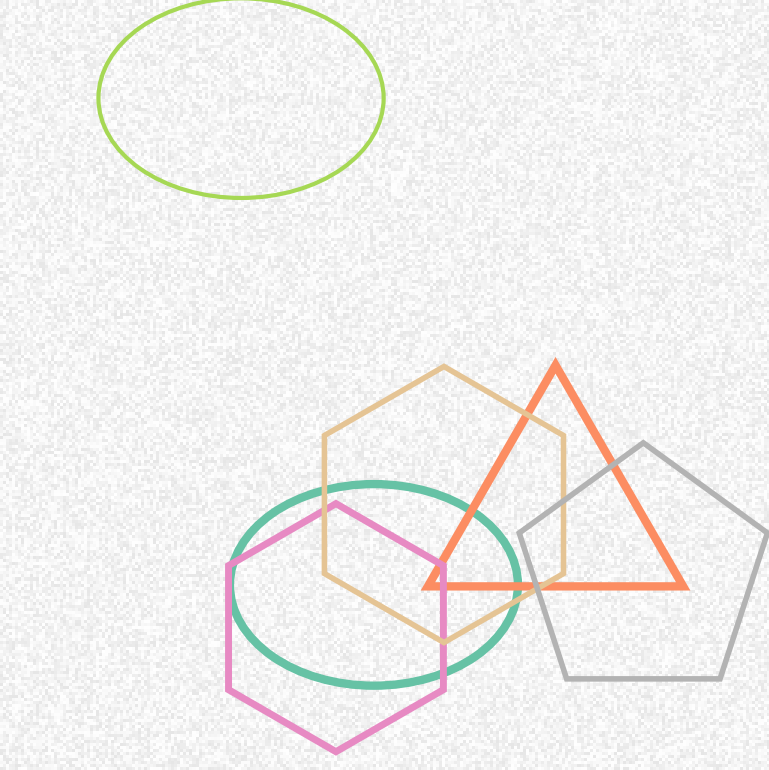[{"shape": "oval", "thickness": 3, "radius": 0.94, "center": [0.486, 0.24]}, {"shape": "triangle", "thickness": 3, "radius": 0.96, "center": [0.721, 0.334]}, {"shape": "hexagon", "thickness": 2.5, "radius": 0.81, "center": [0.436, 0.185]}, {"shape": "oval", "thickness": 1.5, "radius": 0.93, "center": [0.313, 0.873]}, {"shape": "hexagon", "thickness": 2, "radius": 0.9, "center": [0.577, 0.345]}, {"shape": "pentagon", "thickness": 2, "radius": 0.85, "center": [0.836, 0.255]}]